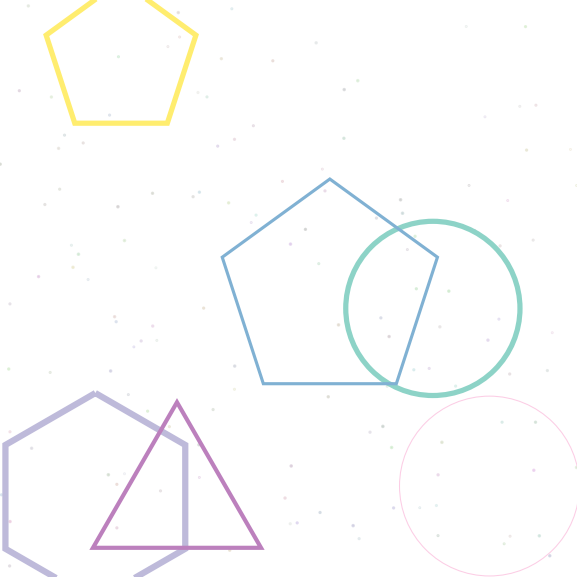[{"shape": "circle", "thickness": 2.5, "radius": 0.75, "center": [0.75, 0.465]}, {"shape": "hexagon", "thickness": 3, "radius": 0.9, "center": [0.165, 0.139]}, {"shape": "pentagon", "thickness": 1.5, "radius": 0.98, "center": [0.571, 0.493]}, {"shape": "circle", "thickness": 0.5, "radius": 0.78, "center": [0.847, 0.157]}, {"shape": "triangle", "thickness": 2, "radius": 0.84, "center": [0.306, 0.135]}, {"shape": "pentagon", "thickness": 2.5, "radius": 0.68, "center": [0.21, 0.896]}]